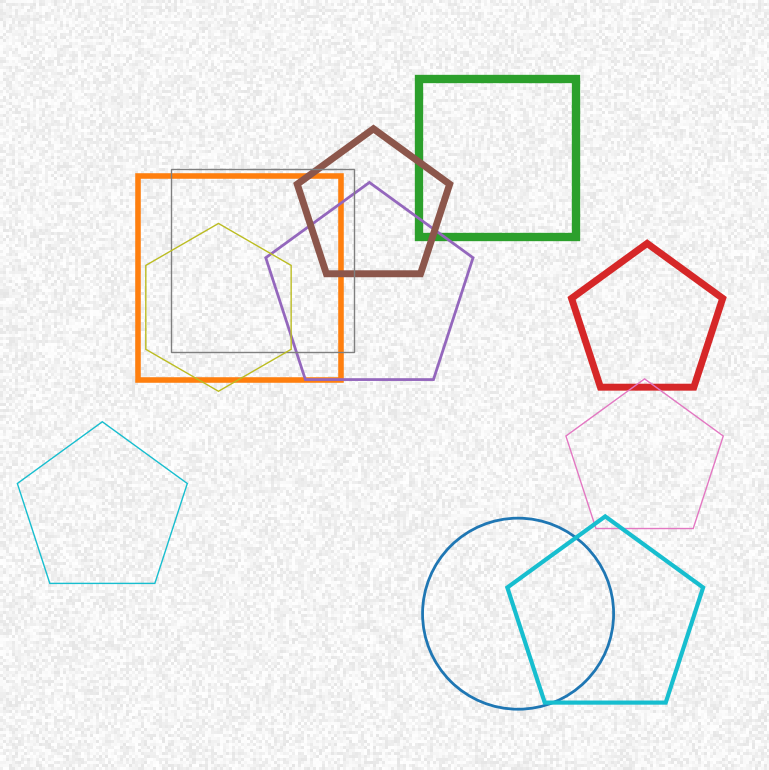[{"shape": "circle", "thickness": 1, "radius": 0.62, "center": [0.673, 0.203]}, {"shape": "square", "thickness": 2, "radius": 0.66, "center": [0.311, 0.639]}, {"shape": "square", "thickness": 3, "radius": 0.51, "center": [0.646, 0.795]}, {"shape": "pentagon", "thickness": 2.5, "radius": 0.52, "center": [0.84, 0.581]}, {"shape": "pentagon", "thickness": 1, "radius": 0.71, "center": [0.48, 0.622]}, {"shape": "pentagon", "thickness": 2.5, "radius": 0.52, "center": [0.485, 0.729]}, {"shape": "pentagon", "thickness": 0.5, "radius": 0.54, "center": [0.837, 0.401]}, {"shape": "square", "thickness": 0.5, "radius": 0.6, "center": [0.341, 0.662]}, {"shape": "hexagon", "thickness": 0.5, "radius": 0.54, "center": [0.284, 0.601]}, {"shape": "pentagon", "thickness": 0.5, "radius": 0.58, "center": [0.133, 0.336]}, {"shape": "pentagon", "thickness": 1.5, "radius": 0.67, "center": [0.786, 0.196]}]